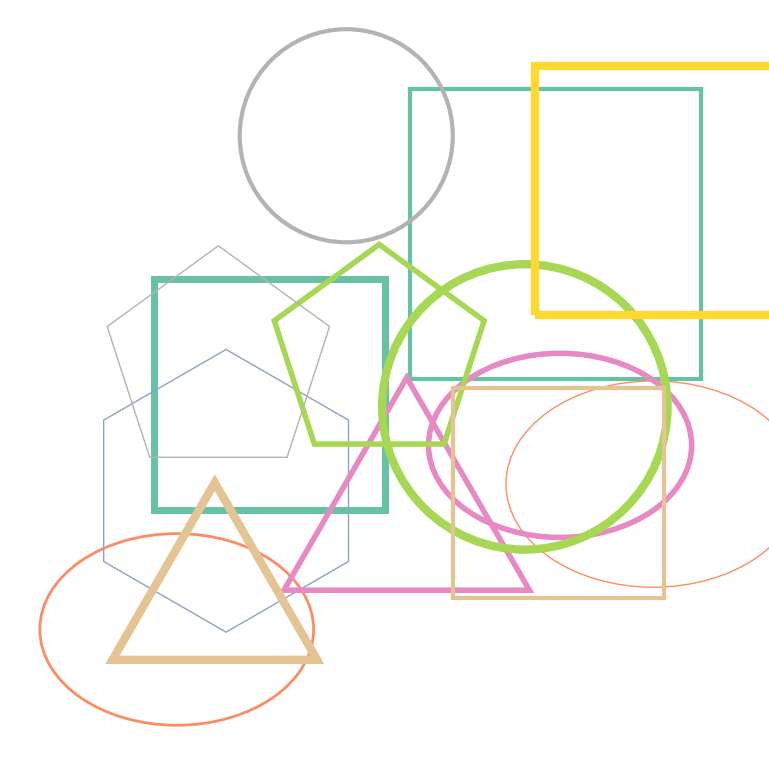[{"shape": "square", "thickness": 1.5, "radius": 0.94, "center": [0.721, 0.696]}, {"shape": "square", "thickness": 2.5, "radius": 0.75, "center": [0.35, 0.487]}, {"shape": "oval", "thickness": 1, "radius": 0.89, "center": [0.23, 0.183]}, {"shape": "oval", "thickness": 0.5, "radius": 0.96, "center": [0.848, 0.371]}, {"shape": "hexagon", "thickness": 0.5, "radius": 0.92, "center": [0.294, 0.363]}, {"shape": "oval", "thickness": 2, "radius": 0.85, "center": [0.727, 0.422]}, {"shape": "triangle", "thickness": 2, "radius": 0.92, "center": [0.528, 0.326]}, {"shape": "circle", "thickness": 3, "radius": 0.93, "center": [0.682, 0.472]}, {"shape": "pentagon", "thickness": 2, "radius": 0.72, "center": [0.492, 0.539]}, {"shape": "square", "thickness": 3, "radius": 0.81, "center": [0.857, 0.752]}, {"shape": "triangle", "thickness": 3, "radius": 0.77, "center": [0.279, 0.22]}, {"shape": "square", "thickness": 1.5, "radius": 0.68, "center": [0.725, 0.36]}, {"shape": "circle", "thickness": 1.5, "radius": 0.69, "center": [0.45, 0.824]}, {"shape": "pentagon", "thickness": 0.5, "radius": 0.76, "center": [0.284, 0.529]}]